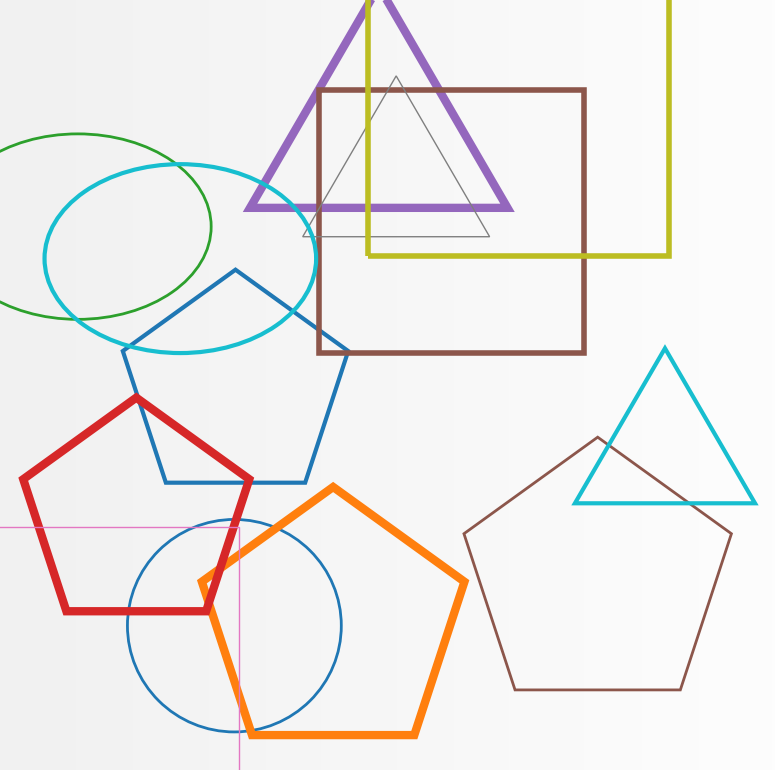[{"shape": "pentagon", "thickness": 1.5, "radius": 0.76, "center": [0.304, 0.497]}, {"shape": "circle", "thickness": 1, "radius": 0.69, "center": [0.302, 0.187]}, {"shape": "pentagon", "thickness": 3, "radius": 0.89, "center": [0.43, 0.189]}, {"shape": "oval", "thickness": 1, "radius": 0.86, "center": [0.1, 0.706]}, {"shape": "pentagon", "thickness": 3, "radius": 0.77, "center": [0.176, 0.33]}, {"shape": "triangle", "thickness": 3, "radius": 0.96, "center": [0.489, 0.826]}, {"shape": "square", "thickness": 2, "radius": 0.85, "center": [0.582, 0.712]}, {"shape": "pentagon", "thickness": 1, "radius": 0.91, "center": [0.771, 0.251]}, {"shape": "square", "thickness": 0.5, "radius": 0.85, "center": [0.138, 0.146]}, {"shape": "triangle", "thickness": 0.5, "radius": 0.7, "center": [0.511, 0.762]}, {"shape": "square", "thickness": 2, "radius": 0.97, "center": [0.669, 0.862]}, {"shape": "oval", "thickness": 1.5, "radius": 0.88, "center": [0.233, 0.664]}, {"shape": "triangle", "thickness": 1.5, "radius": 0.67, "center": [0.858, 0.413]}]